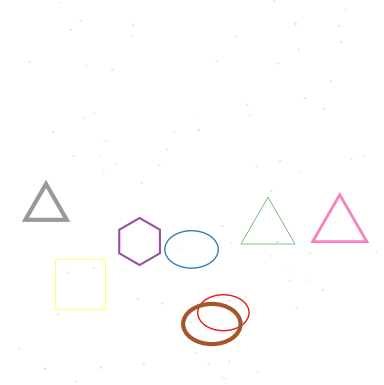[{"shape": "oval", "thickness": 1, "radius": 0.33, "center": [0.58, 0.188]}, {"shape": "oval", "thickness": 1, "radius": 0.35, "center": [0.498, 0.352]}, {"shape": "triangle", "thickness": 0.5, "radius": 0.41, "center": [0.696, 0.407]}, {"shape": "hexagon", "thickness": 1.5, "radius": 0.31, "center": [0.363, 0.373]}, {"shape": "square", "thickness": 0.5, "radius": 0.32, "center": [0.208, 0.263]}, {"shape": "oval", "thickness": 3, "radius": 0.37, "center": [0.55, 0.158]}, {"shape": "triangle", "thickness": 2, "radius": 0.41, "center": [0.882, 0.413]}, {"shape": "triangle", "thickness": 3, "radius": 0.31, "center": [0.12, 0.46]}]